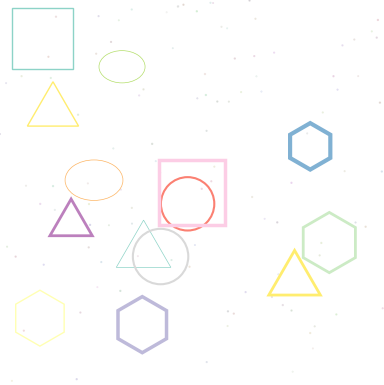[{"shape": "triangle", "thickness": 0.5, "radius": 0.41, "center": [0.373, 0.346]}, {"shape": "square", "thickness": 1, "radius": 0.4, "center": [0.11, 0.899]}, {"shape": "hexagon", "thickness": 1, "radius": 0.36, "center": [0.104, 0.174]}, {"shape": "hexagon", "thickness": 2.5, "radius": 0.36, "center": [0.37, 0.157]}, {"shape": "circle", "thickness": 1.5, "radius": 0.35, "center": [0.487, 0.471]}, {"shape": "hexagon", "thickness": 3, "radius": 0.3, "center": [0.806, 0.62]}, {"shape": "oval", "thickness": 0.5, "radius": 0.38, "center": [0.244, 0.532]}, {"shape": "oval", "thickness": 0.5, "radius": 0.3, "center": [0.317, 0.827]}, {"shape": "square", "thickness": 2.5, "radius": 0.42, "center": [0.499, 0.5]}, {"shape": "circle", "thickness": 1.5, "radius": 0.36, "center": [0.417, 0.334]}, {"shape": "triangle", "thickness": 2, "radius": 0.32, "center": [0.185, 0.419]}, {"shape": "hexagon", "thickness": 2, "radius": 0.39, "center": [0.855, 0.37]}, {"shape": "triangle", "thickness": 1, "radius": 0.38, "center": [0.138, 0.711]}, {"shape": "triangle", "thickness": 2, "radius": 0.39, "center": [0.765, 0.272]}]